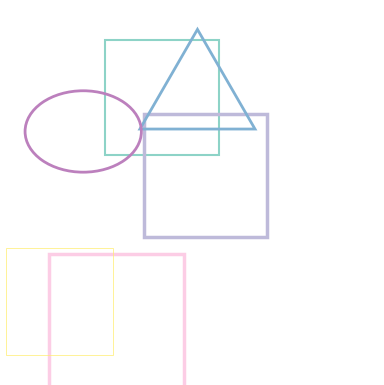[{"shape": "square", "thickness": 1.5, "radius": 0.74, "center": [0.421, 0.747]}, {"shape": "square", "thickness": 2.5, "radius": 0.8, "center": [0.534, 0.544]}, {"shape": "triangle", "thickness": 2, "radius": 0.86, "center": [0.513, 0.751]}, {"shape": "square", "thickness": 2.5, "radius": 0.88, "center": [0.302, 0.166]}, {"shape": "oval", "thickness": 2, "radius": 0.76, "center": [0.216, 0.659]}, {"shape": "square", "thickness": 0.5, "radius": 0.69, "center": [0.155, 0.217]}]